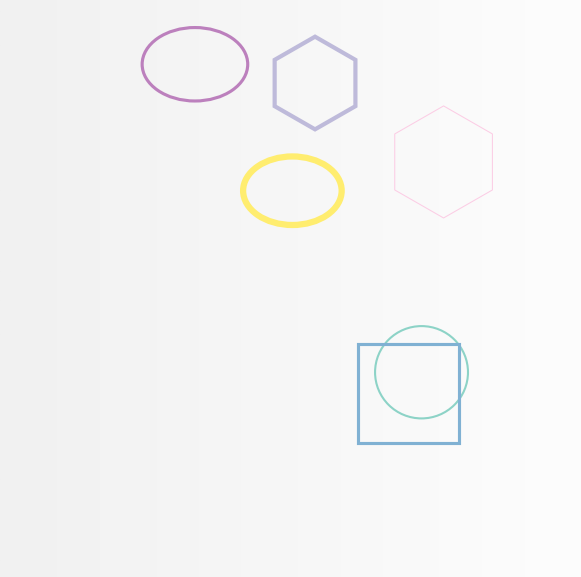[{"shape": "circle", "thickness": 1, "radius": 0.4, "center": [0.725, 0.355]}, {"shape": "hexagon", "thickness": 2, "radius": 0.4, "center": [0.542, 0.855]}, {"shape": "square", "thickness": 1.5, "radius": 0.43, "center": [0.703, 0.318]}, {"shape": "hexagon", "thickness": 0.5, "radius": 0.49, "center": [0.763, 0.719]}, {"shape": "oval", "thickness": 1.5, "radius": 0.45, "center": [0.335, 0.888]}, {"shape": "oval", "thickness": 3, "radius": 0.42, "center": [0.503, 0.669]}]